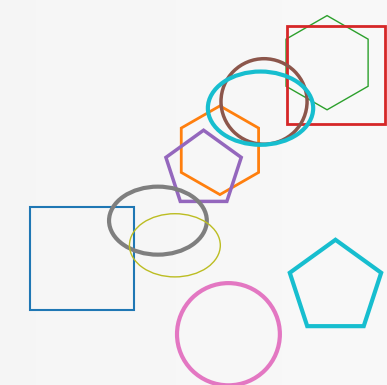[{"shape": "square", "thickness": 1.5, "radius": 0.67, "center": [0.211, 0.329]}, {"shape": "hexagon", "thickness": 2, "radius": 0.58, "center": [0.568, 0.61]}, {"shape": "hexagon", "thickness": 1, "radius": 0.61, "center": [0.844, 0.837]}, {"shape": "square", "thickness": 2, "radius": 0.63, "center": [0.867, 0.805]}, {"shape": "pentagon", "thickness": 2.5, "radius": 0.51, "center": [0.525, 0.56]}, {"shape": "circle", "thickness": 2.5, "radius": 0.56, "center": [0.681, 0.736]}, {"shape": "circle", "thickness": 3, "radius": 0.66, "center": [0.59, 0.132]}, {"shape": "oval", "thickness": 3, "radius": 0.63, "center": [0.408, 0.427]}, {"shape": "oval", "thickness": 1, "radius": 0.59, "center": [0.451, 0.363]}, {"shape": "pentagon", "thickness": 3, "radius": 0.62, "center": [0.866, 0.253]}, {"shape": "oval", "thickness": 3, "radius": 0.68, "center": [0.672, 0.719]}]